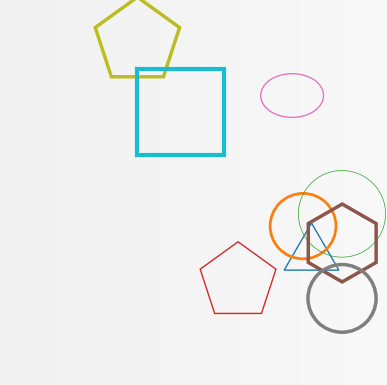[{"shape": "triangle", "thickness": 1, "radius": 0.41, "center": [0.804, 0.339]}, {"shape": "circle", "thickness": 2, "radius": 0.42, "center": [0.782, 0.413]}, {"shape": "circle", "thickness": 0.5, "radius": 0.56, "center": [0.883, 0.444]}, {"shape": "pentagon", "thickness": 1, "radius": 0.51, "center": [0.614, 0.269]}, {"shape": "hexagon", "thickness": 2.5, "radius": 0.51, "center": [0.883, 0.369]}, {"shape": "oval", "thickness": 1, "radius": 0.41, "center": [0.754, 0.752]}, {"shape": "circle", "thickness": 2.5, "radius": 0.44, "center": [0.883, 0.225]}, {"shape": "pentagon", "thickness": 2.5, "radius": 0.57, "center": [0.355, 0.893]}, {"shape": "square", "thickness": 3, "radius": 0.56, "center": [0.466, 0.708]}]